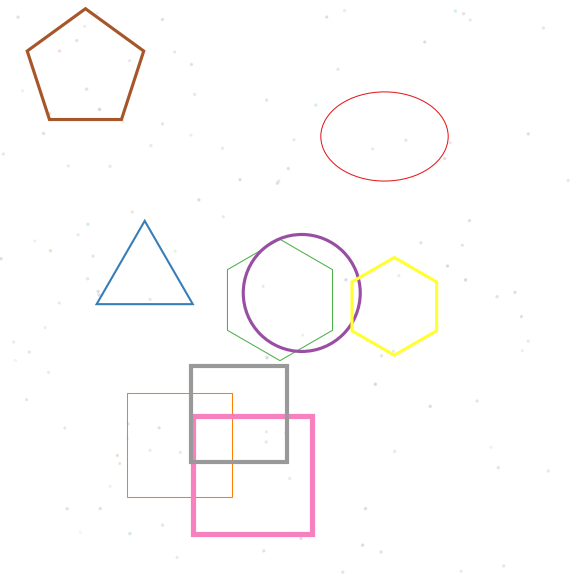[{"shape": "oval", "thickness": 0.5, "radius": 0.55, "center": [0.666, 0.763]}, {"shape": "triangle", "thickness": 1, "radius": 0.48, "center": [0.251, 0.521]}, {"shape": "hexagon", "thickness": 0.5, "radius": 0.53, "center": [0.485, 0.48]}, {"shape": "circle", "thickness": 1.5, "radius": 0.51, "center": [0.523, 0.492]}, {"shape": "square", "thickness": 0.5, "radius": 0.45, "center": [0.311, 0.228]}, {"shape": "hexagon", "thickness": 1.5, "radius": 0.42, "center": [0.683, 0.469]}, {"shape": "pentagon", "thickness": 1.5, "radius": 0.53, "center": [0.148, 0.878]}, {"shape": "square", "thickness": 2.5, "radius": 0.51, "center": [0.437, 0.176]}, {"shape": "square", "thickness": 2, "radius": 0.42, "center": [0.415, 0.282]}]